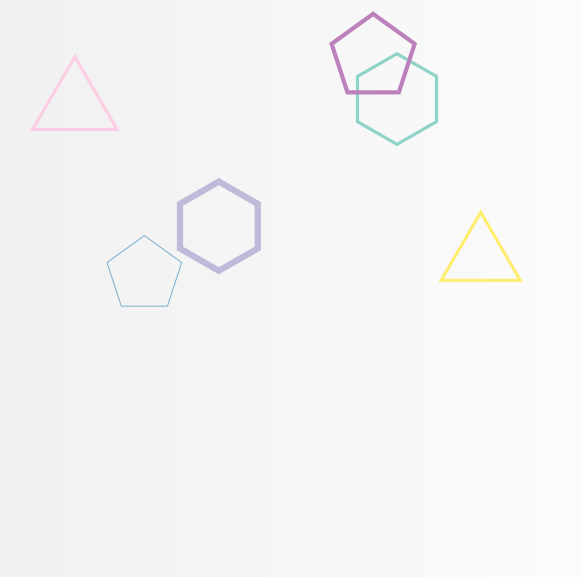[{"shape": "hexagon", "thickness": 1.5, "radius": 0.39, "center": [0.683, 0.828]}, {"shape": "hexagon", "thickness": 3, "radius": 0.39, "center": [0.377, 0.607]}, {"shape": "pentagon", "thickness": 0.5, "radius": 0.34, "center": [0.248, 0.524]}, {"shape": "triangle", "thickness": 1.5, "radius": 0.42, "center": [0.129, 0.817]}, {"shape": "pentagon", "thickness": 2, "radius": 0.38, "center": [0.642, 0.9]}, {"shape": "triangle", "thickness": 1.5, "radius": 0.39, "center": [0.827, 0.553]}]